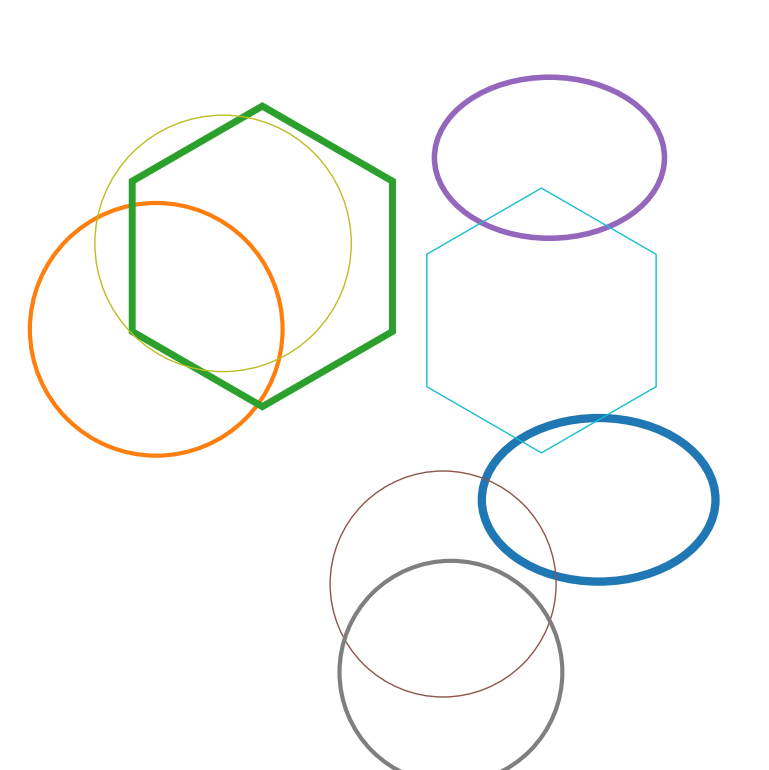[{"shape": "oval", "thickness": 3, "radius": 0.76, "center": [0.777, 0.351]}, {"shape": "circle", "thickness": 1.5, "radius": 0.82, "center": [0.203, 0.572]}, {"shape": "hexagon", "thickness": 2.5, "radius": 0.98, "center": [0.341, 0.667]}, {"shape": "oval", "thickness": 2, "radius": 0.75, "center": [0.714, 0.795]}, {"shape": "circle", "thickness": 0.5, "radius": 0.73, "center": [0.575, 0.242]}, {"shape": "circle", "thickness": 1.5, "radius": 0.72, "center": [0.586, 0.127]}, {"shape": "circle", "thickness": 0.5, "radius": 0.83, "center": [0.29, 0.684]}, {"shape": "hexagon", "thickness": 0.5, "radius": 0.86, "center": [0.703, 0.584]}]